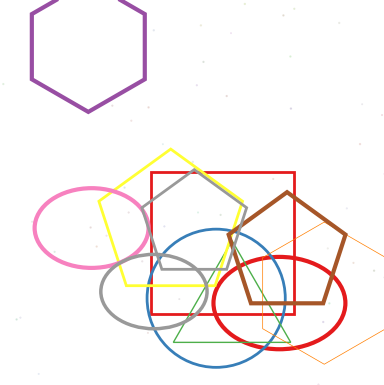[{"shape": "square", "thickness": 2, "radius": 0.93, "center": [0.577, 0.369]}, {"shape": "oval", "thickness": 3, "radius": 0.86, "center": [0.726, 0.213]}, {"shape": "circle", "thickness": 2, "radius": 0.9, "center": [0.561, 0.225]}, {"shape": "triangle", "thickness": 1, "radius": 0.88, "center": [0.603, 0.199]}, {"shape": "hexagon", "thickness": 3, "radius": 0.85, "center": [0.229, 0.879]}, {"shape": "hexagon", "thickness": 0.5, "radius": 0.92, "center": [0.842, 0.239]}, {"shape": "pentagon", "thickness": 2, "radius": 0.98, "center": [0.443, 0.417]}, {"shape": "pentagon", "thickness": 3, "radius": 0.8, "center": [0.746, 0.341]}, {"shape": "oval", "thickness": 3, "radius": 0.74, "center": [0.238, 0.408]}, {"shape": "oval", "thickness": 2.5, "radius": 0.69, "center": [0.4, 0.243]}, {"shape": "pentagon", "thickness": 2, "radius": 0.72, "center": [0.505, 0.416]}]